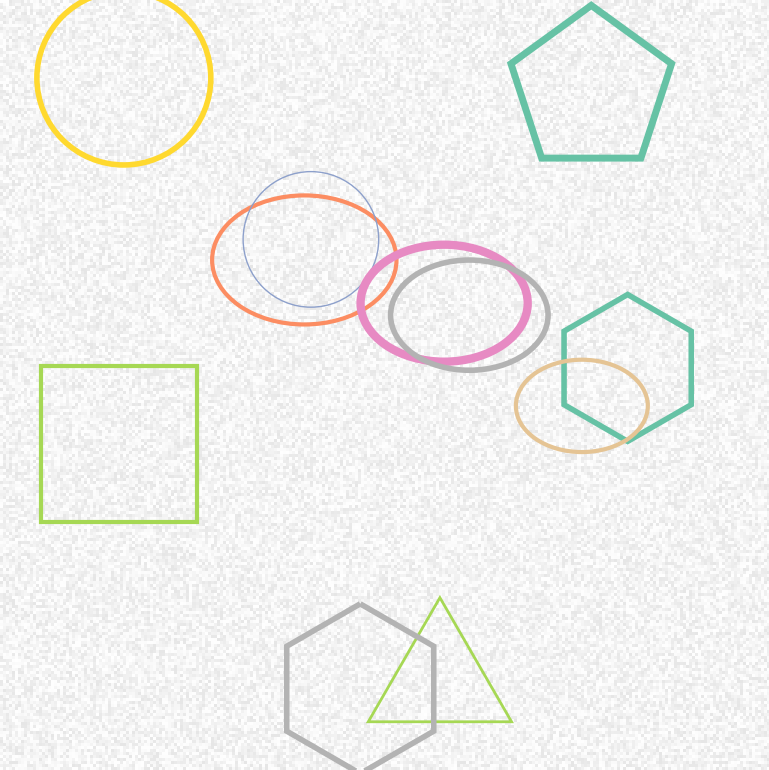[{"shape": "hexagon", "thickness": 2, "radius": 0.48, "center": [0.815, 0.522]}, {"shape": "pentagon", "thickness": 2.5, "radius": 0.55, "center": [0.768, 0.883]}, {"shape": "oval", "thickness": 1.5, "radius": 0.6, "center": [0.395, 0.662]}, {"shape": "circle", "thickness": 0.5, "radius": 0.44, "center": [0.404, 0.689]}, {"shape": "oval", "thickness": 3, "radius": 0.54, "center": [0.577, 0.606]}, {"shape": "triangle", "thickness": 1, "radius": 0.54, "center": [0.571, 0.116]}, {"shape": "square", "thickness": 1.5, "radius": 0.51, "center": [0.155, 0.423]}, {"shape": "circle", "thickness": 2, "radius": 0.56, "center": [0.161, 0.899]}, {"shape": "oval", "thickness": 1.5, "radius": 0.43, "center": [0.756, 0.473]}, {"shape": "hexagon", "thickness": 2, "radius": 0.55, "center": [0.468, 0.106]}, {"shape": "oval", "thickness": 2, "radius": 0.51, "center": [0.61, 0.591]}]